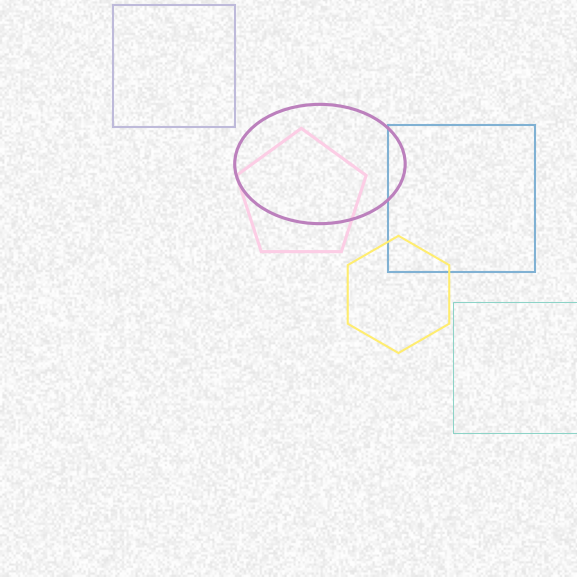[{"shape": "square", "thickness": 0.5, "radius": 0.57, "center": [0.898, 0.363]}, {"shape": "square", "thickness": 1, "radius": 0.53, "center": [0.301, 0.885]}, {"shape": "square", "thickness": 1, "radius": 0.63, "center": [0.799, 0.655]}, {"shape": "pentagon", "thickness": 1.5, "radius": 0.59, "center": [0.522, 0.659]}, {"shape": "oval", "thickness": 1.5, "radius": 0.74, "center": [0.554, 0.715]}, {"shape": "hexagon", "thickness": 1, "radius": 0.51, "center": [0.69, 0.489]}]